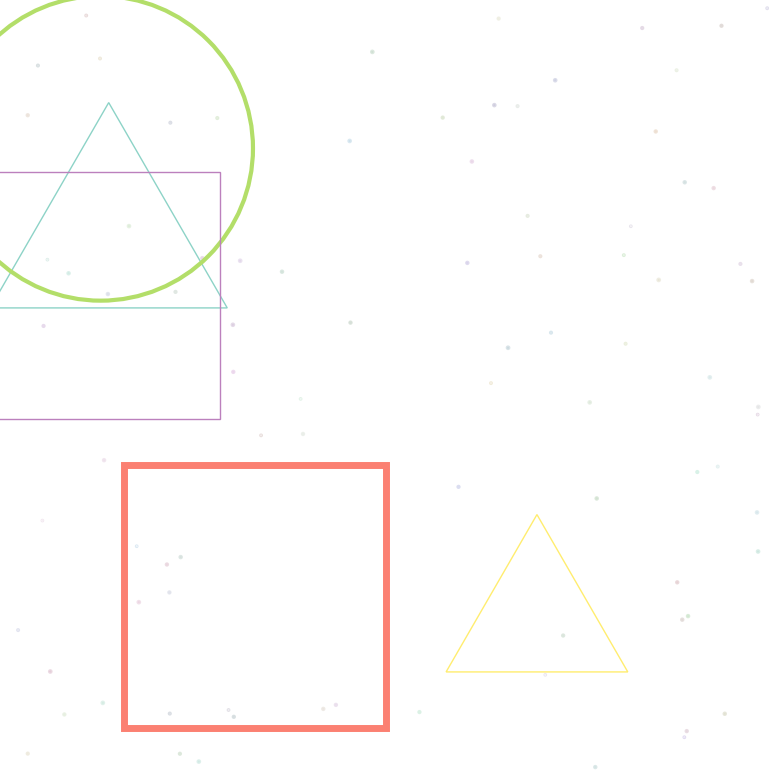[{"shape": "triangle", "thickness": 0.5, "radius": 0.89, "center": [0.141, 0.689]}, {"shape": "square", "thickness": 2.5, "radius": 0.85, "center": [0.331, 0.226]}, {"shape": "circle", "thickness": 1.5, "radius": 0.99, "center": [0.131, 0.807]}, {"shape": "square", "thickness": 0.5, "radius": 0.8, "center": [0.125, 0.616]}, {"shape": "triangle", "thickness": 0.5, "radius": 0.68, "center": [0.697, 0.195]}]